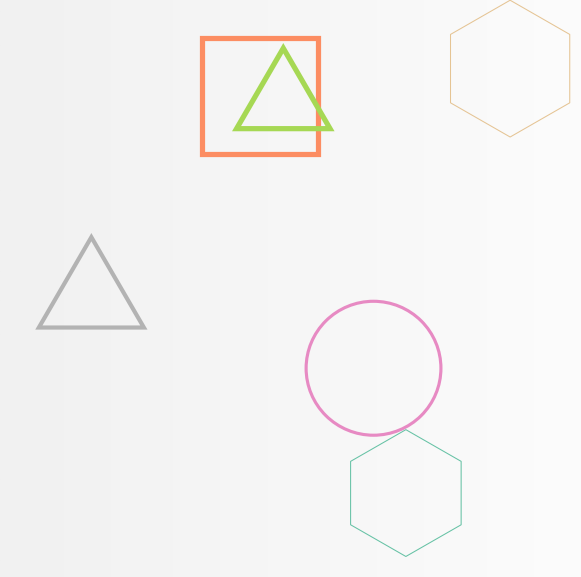[{"shape": "hexagon", "thickness": 0.5, "radius": 0.55, "center": [0.698, 0.145]}, {"shape": "square", "thickness": 2.5, "radius": 0.5, "center": [0.447, 0.834]}, {"shape": "circle", "thickness": 1.5, "radius": 0.58, "center": [0.643, 0.361]}, {"shape": "triangle", "thickness": 2.5, "radius": 0.46, "center": [0.487, 0.823]}, {"shape": "hexagon", "thickness": 0.5, "radius": 0.59, "center": [0.878, 0.88]}, {"shape": "triangle", "thickness": 2, "radius": 0.52, "center": [0.157, 0.484]}]